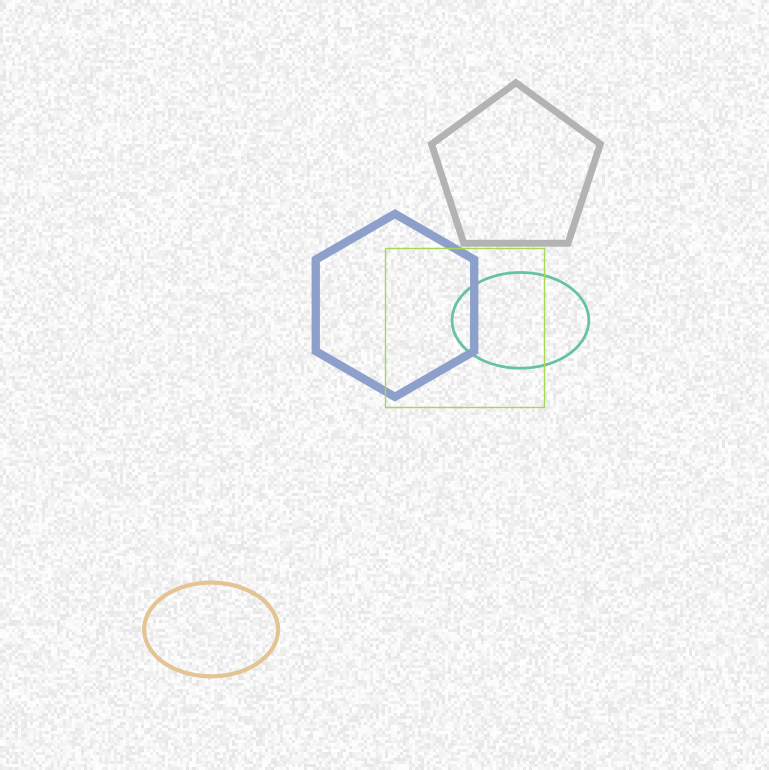[{"shape": "oval", "thickness": 1, "radius": 0.44, "center": [0.676, 0.584]}, {"shape": "hexagon", "thickness": 3, "radius": 0.59, "center": [0.513, 0.603]}, {"shape": "square", "thickness": 0.5, "radius": 0.52, "center": [0.604, 0.575]}, {"shape": "oval", "thickness": 1.5, "radius": 0.43, "center": [0.274, 0.182]}, {"shape": "pentagon", "thickness": 2.5, "radius": 0.58, "center": [0.67, 0.777]}]